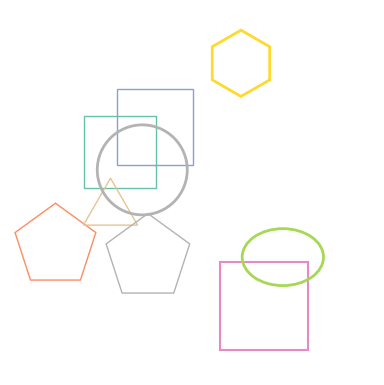[{"shape": "square", "thickness": 1, "radius": 0.47, "center": [0.312, 0.604]}, {"shape": "pentagon", "thickness": 1, "radius": 0.55, "center": [0.144, 0.362]}, {"shape": "square", "thickness": 1, "radius": 0.49, "center": [0.403, 0.67]}, {"shape": "square", "thickness": 1.5, "radius": 0.57, "center": [0.685, 0.204]}, {"shape": "oval", "thickness": 2, "radius": 0.53, "center": [0.735, 0.332]}, {"shape": "hexagon", "thickness": 2, "radius": 0.43, "center": [0.626, 0.836]}, {"shape": "triangle", "thickness": 1, "radius": 0.41, "center": [0.287, 0.456]}, {"shape": "pentagon", "thickness": 1, "radius": 0.57, "center": [0.384, 0.331]}, {"shape": "circle", "thickness": 2, "radius": 0.58, "center": [0.369, 0.559]}]